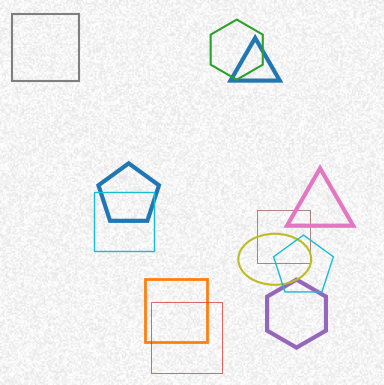[{"shape": "pentagon", "thickness": 3, "radius": 0.41, "center": [0.334, 0.493]}, {"shape": "triangle", "thickness": 3, "radius": 0.37, "center": [0.663, 0.828]}, {"shape": "square", "thickness": 2, "radius": 0.41, "center": [0.457, 0.193]}, {"shape": "hexagon", "thickness": 1.5, "radius": 0.39, "center": [0.615, 0.871]}, {"shape": "square", "thickness": 0.5, "radius": 0.46, "center": [0.484, 0.123]}, {"shape": "hexagon", "thickness": 3, "radius": 0.44, "center": [0.77, 0.185]}, {"shape": "square", "thickness": 0.5, "radius": 0.34, "center": [0.737, 0.387]}, {"shape": "triangle", "thickness": 3, "radius": 0.5, "center": [0.831, 0.463]}, {"shape": "square", "thickness": 1.5, "radius": 0.44, "center": [0.117, 0.876]}, {"shape": "oval", "thickness": 1.5, "radius": 0.47, "center": [0.714, 0.327]}, {"shape": "pentagon", "thickness": 1, "radius": 0.41, "center": [0.788, 0.308]}, {"shape": "square", "thickness": 1, "radius": 0.39, "center": [0.323, 0.425]}]